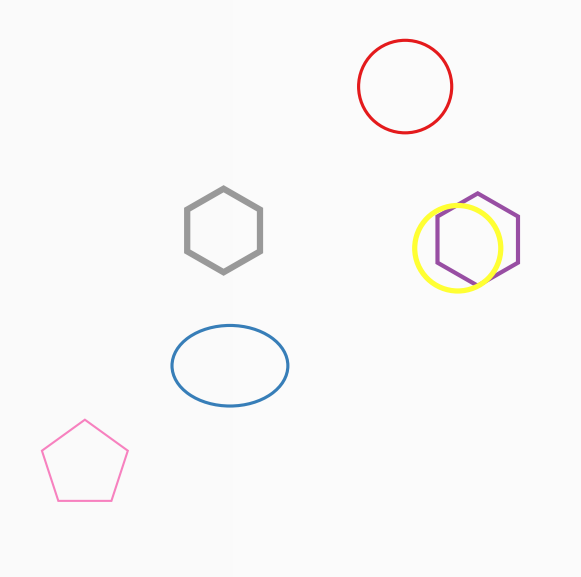[{"shape": "circle", "thickness": 1.5, "radius": 0.4, "center": [0.697, 0.849]}, {"shape": "oval", "thickness": 1.5, "radius": 0.5, "center": [0.396, 0.366]}, {"shape": "hexagon", "thickness": 2, "radius": 0.4, "center": [0.822, 0.584]}, {"shape": "circle", "thickness": 2.5, "radius": 0.37, "center": [0.788, 0.569]}, {"shape": "pentagon", "thickness": 1, "radius": 0.39, "center": [0.146, 0.195]}, {"shape": "hexagon", "thickness": 3, "radius": 0.36, "center": [0.385, 0.6]}]